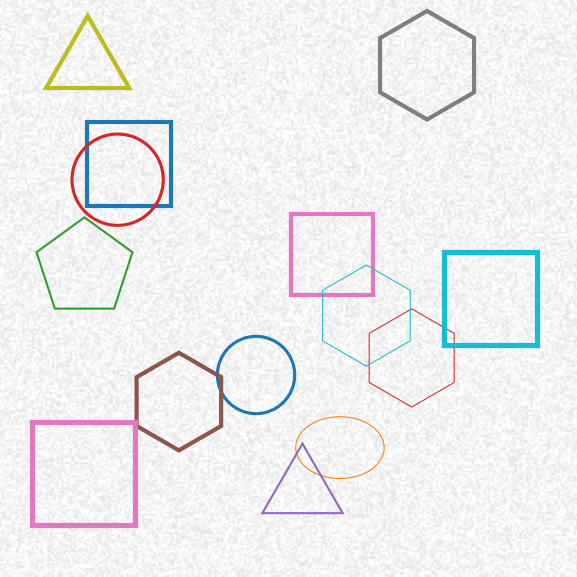[{"shape": "square", "thickness": 2, "radius": 0.36, "center": [0.224, 0.715]}, {"shape": "circle", "thickness": 1.5, "radius": 0.33, "center": [0.443, 0.35]}, {"shape": "oval", "thickness": 0.5, "radius": 0.38, "center": [0.589, 0.224]}, {"shape": "pentagon", "thickness": 1, "radius": 0.44, "center": [0.146, 0.535]}, {"shape": "hexagon", "thickness": 0.5, "radius": 0.43, "center": [0.713, 0.379]}, {"shape": "circle", "thickness": 1.5, "radius": 0.4, "center": [0.204, 0.688]}, {"shape": "triangle", "thickness": 1, "radius": 0.4, "center": [0.524, 0.151]}, {"shape": "hexagon", "thickness": 2, "radius": 0.42, "center": [0.31, 0.304]}, {"shape": "square", "thickness": 2.5, "radius": 0.45, "center": [0.145, 0.18]}, {"shape": "square", "thickness": 2, "radius": 0.35, "center": [0.575, 0.559]}, {"shape": "hexagon", "thickness": 2, "radius": 0.47, "center": [0.739, 0.886]}, {"shape": "triangle", "thickness": 2, "radius": 0.42, "center": [0.152, 0.888]}, {"shape": "square", "thickness": 2.5, "radius": 0.4, "center": [0.849, 0.482]}, {"shape": "hexagon", "thickness": 0.5, "radius": 0.44, "center": [0.634, 0.453]}]